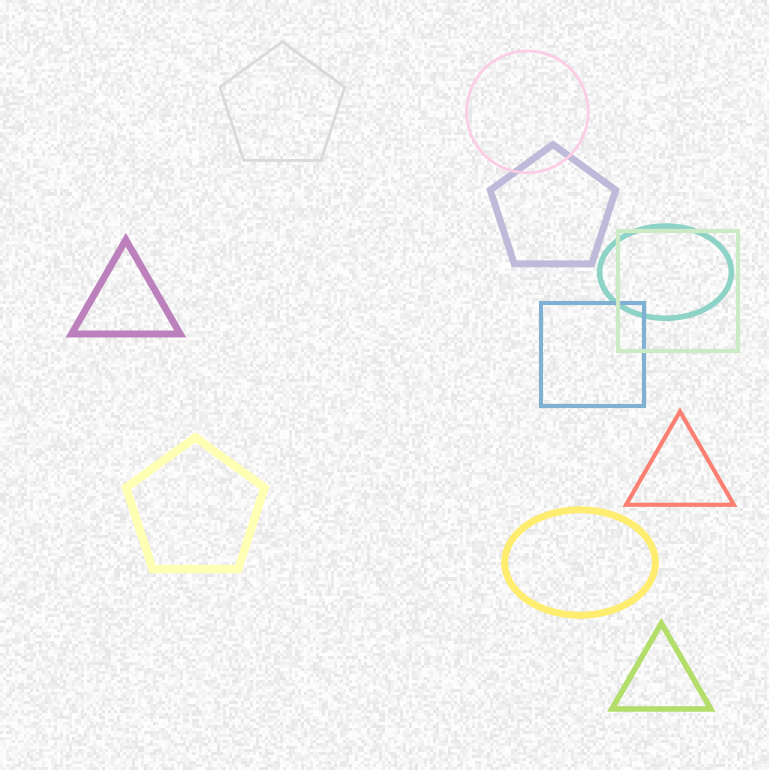[{"shape": "oval", "thickness": 2, "radius": 0.43, "center": [0.864, 0.647]}, {"shape": "pentagon", "thickness": 3, "radius": 0.47, "center": [0.254, 0.337]}, {"shape": "pentagon", "thickness": 2.5, "radius": 0.43, "center": [0.718, 0.727]}, {"shape": "triangle", "thickness": 1.5, "radius": 0.4, "center": [0.883, 0.385]}, {"shape": "square", "thickness": 1.5, "radius": 0.34, "center": [0.769, 0.54]}, {"shape": "triangle", "thickness": 2, "radius": 0.37, "center": [0.859, 0.116]}, {"shape": "circle", "thickness": 1, "radius": 0.4, "center": [0.685, 0.855]}, {"shape": "pentagon", "thickness": 1, "radius": 0.43, "center": [0.367, 0.861]}, {"shape": "triangle", "thickness": 2.5, "radius": 0.41, "center": [0.163, 0.607]}, {"shape": "square", "thickness": 1.5, "radius": 0.39, "center": [0.88, 0.622]}, {"shape": "oval", "thickness": 2.5, "radius": 0.49, "center": [0.753, 0.269]}]